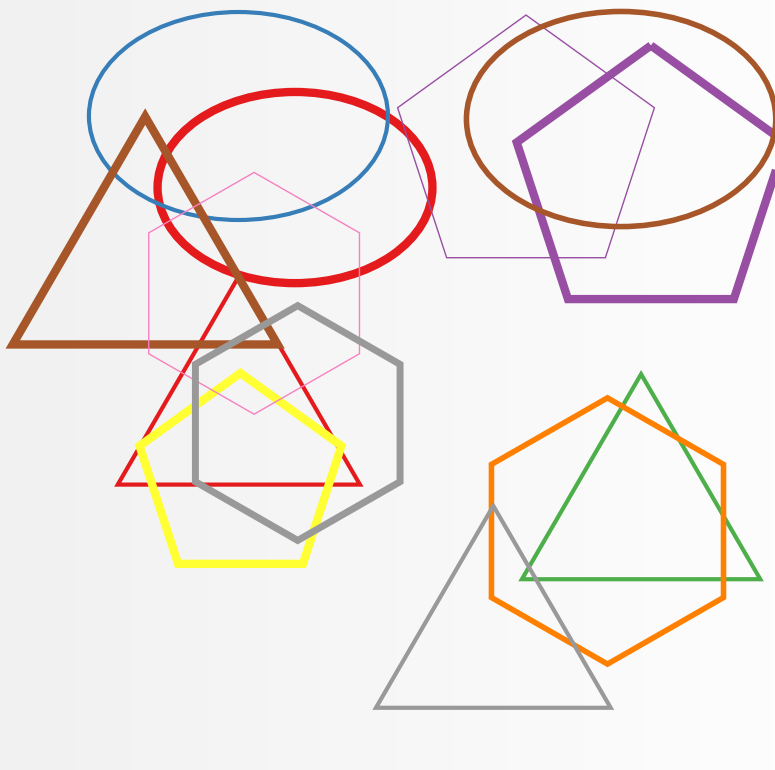[{"shape": "triangle", "thickness": 1.5, "radius": 0.9, "center": [0.308, 0.461]}, {"shape": "oval", "thickness": 3, "radius": 0.89, "center": [0.381, 0.756]}, {"shape": "oval", "thickness": 1.5, "radius": 0.96, "center": [0.308, 0.849]}, {"shape": "triangle", "thickness": 1.5, "radius": 0.89, "center": [0.827, 0.337]}, {"shape": "pentagon", "thickness": 0.5, "radius": 0.87, "center": [0.679, 0.806]}, {"shape": "pentagon", "thickness": 3, "radius": 0.91, "center": [0.84, 0.759]}, {"shape": "hexagon", "thickness": 2, "radius": 0.86, "center": [0.784, 0.31]}, {"shape": "pentagon", "thickness": 3, "radius": 0.68, "center": [0.31, 0.379]}, {"shape": "triangle", "thickness": 3, "radius": 0.99, "center": [0.187, 0.651]}, {"shape": "oval", "thickness": 2, "radius": 1.0, "center": [0.801, 0.845]}, {"shape": "hexagon", "thickness": 0.5, "radius": 0.78, "center": [0.328, 0.619]}, {"shape": "hexagon", "thickness": 2.5, "radius": 0.76, "center": [0.384, 0.451]}, {"shape": "triangle", "thickness": 1.5, "radius": 0.87, "center": [0.637, 0.168]}]